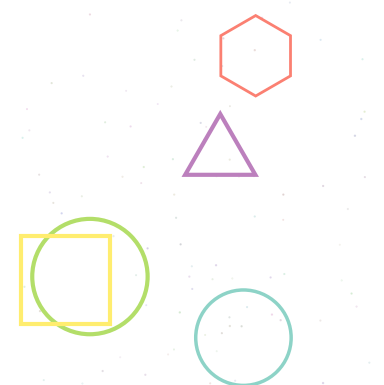[{"shape": "circle", "thickness": 2.5, "radius": 0.62, "center": [0.632, 0.123]}, {"shape": "hexagon", "thickness": 2, "radius": 0.52, "center": [0.664, 0.855]}, {"shape": "circle", "thickness": 3, "radius": 0.75, "center": [0.234, 0.282]}, {"shape": "triangle", "thickness": 3, "radius": 0.53, "center": [0.572, 0.599]}, {"shape": "square", "thickness": 3, "radius": 0.57, "center": [0.171, 0.272]}]